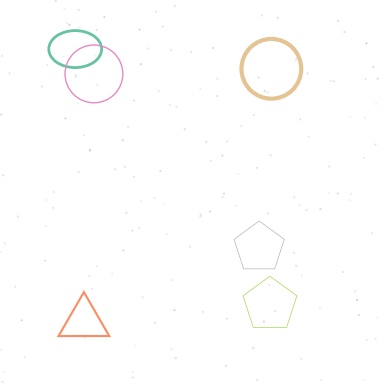[{"shape": "oval", "thickness": 2, "radius": 0.34, "center": [0.195, 0.872]}, {"shape": "triangle", "thickness": 1.5, "radius": 0.38, "center": [0.218, 0.165]}, {"shape": "circle", "thickness": 1, "radius": 0.38, "center": [0.244, 0.808]}, {"shape": "pentagon", "thickness": 0.5, "radius": 0.37, "center": [0.701, 0.209]}, {"shape": "circle", "thickness": 3, "radius": 0.39, "center": [0.705, 0.821]}, {"shape": "pentagon", "thickness": 0.5, "radius": 0.34, "center": [0.673, 0.357]}]